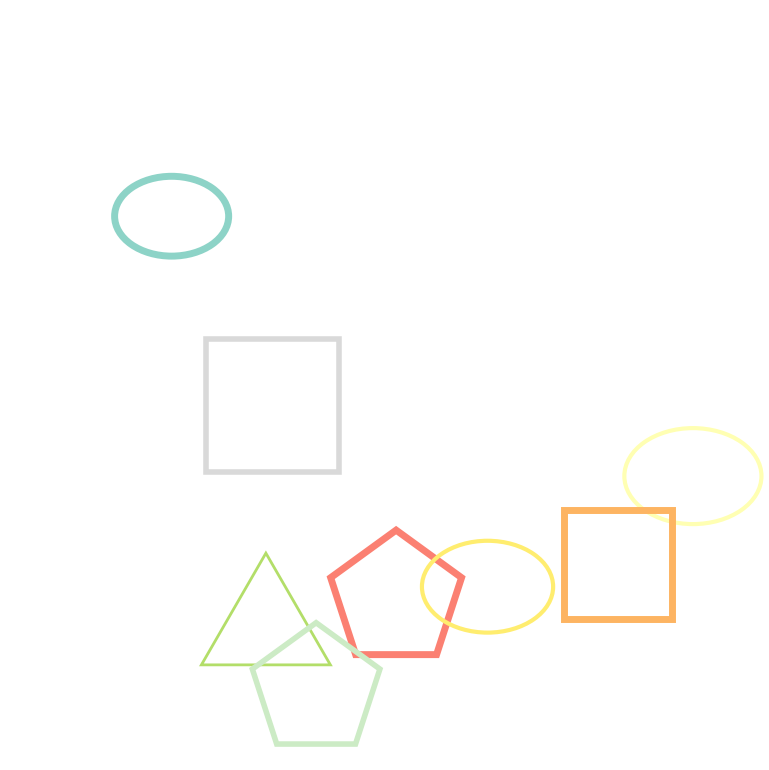[{"shape": "oval", "thickness": 2.5, "radius": 0.37, "center": [0.223, 0.719]}, {"shape": "oval", "thickness": 1.5, "radius": 0.45, "center": [0.9, 0.382]}, {"shape": "pentagon", "thickness": 2.5, "radius": 0.45, "center": [0.514, 0.222]}, {"shape": "square", "thickness": 2.5, "radius": 0.35, "center": [0.803, 0.267]}, {"shape": "triangle", "thickness": 1, "radius": 0.48, "center": [0.345, 0.185]}, {"shape": "square", "thickness": 2, "radius": 0.43, "center": [0.354, 0.473]}, {"shape": "pentagon", "thickness": 2, "radius": 0.44, "center": [0.411, 0.104]}, {"shape": "oval", "thickness": 1.5, "radius": 0.43, "center": [0.633, 0.238]}]